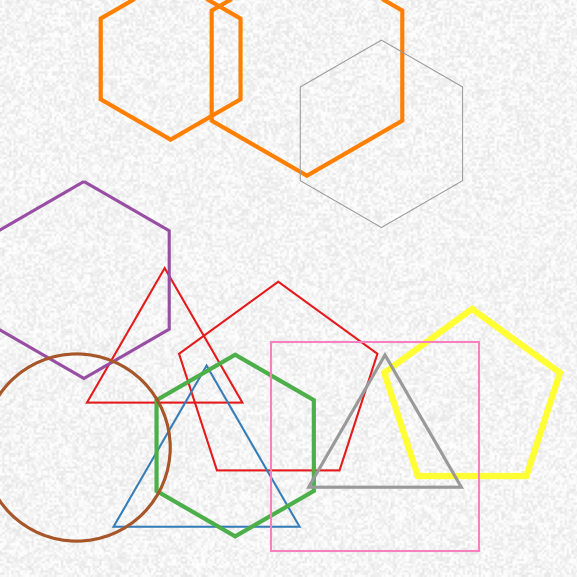[{"shape": "pentagon", "thickness": 1, "radius": 0.9, "center": [0.482, 0.331]}, {"shape": "triangle", "thickness": 1, "radius": 0.78, "center": [0.285, 0.38]}, {"shape": "triangle", "thickness": 1, "radius": 0.93, "center": [0.358, 0.18]}, {"shape": "hexagon", "thickness": 2, "radius": 0.79, "center": [0.407, 0.228]}, {"shape": "hexagon", "thickness": 1.5, "radius": 0.85, "center": [0.145, 0.514]}, {"shape": "hexagon", "thickness": 2, "radius": 0.95, "center": [0.532, 0.886]}, {"shape": "hexagon", "thickness": 2, "radius": 0.7, "center": [0.295, 0.897]}, {"shape": "pentagon", "thickness": 3, "radius": 0.8, "center": [0.818, 0.304]}, {"shape": "circle", "thickness": 1.5, "radius": 0.81, "center": [0.133, 0.224]}, {"shape": "square", "thickness": 1, "radius": 0.9, "center": [0.649, 0.226]}, {"shape": "hexagon", "thickness": 0.5, "radius": 0.81, "center": [0.66, 0.767]}, {"shape": "triangle", "thickness": 1.5, "radius": 0.76, "center": [0.667, 0.232]}]